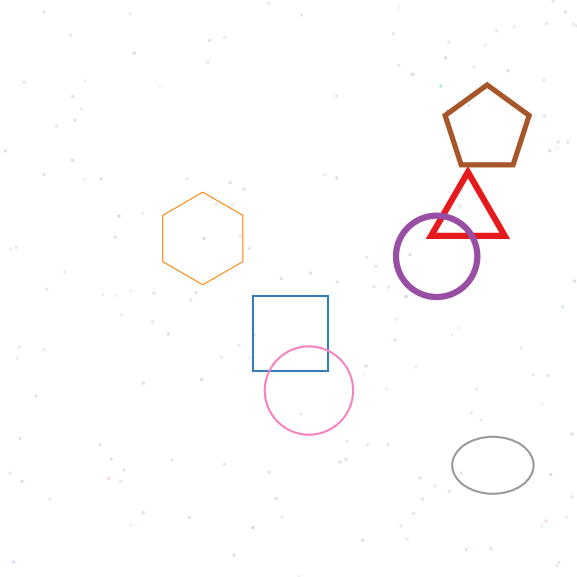[{"shape": "triangle", "thickness": 3, "radius": 0.37, "center": [0.81, 0.628]}, {"shape": "square", "thickness": 1, "radius": 0.32, "center": [0.503, 0.422]}, {"shape": "circle", "thickness": 3, "radius": 0.35, "center": [0.756, 0.555]}, {"shape": "hexagon", "thickness": 0.5, "radius": 0.4, "center": [0.351, 0.586]}, {"shape": "pentagon", "thickness": 2.5, "radius": 0.38, "center": [0.844, 0.776]}, {"shape": "circle", "thickness": 1, "radius": 0.38, "center": [0.535, 0.323]}, {"shape": "oval", "thickness": 1, "radius": 0.35, "center": [0.854, 0.193]}]